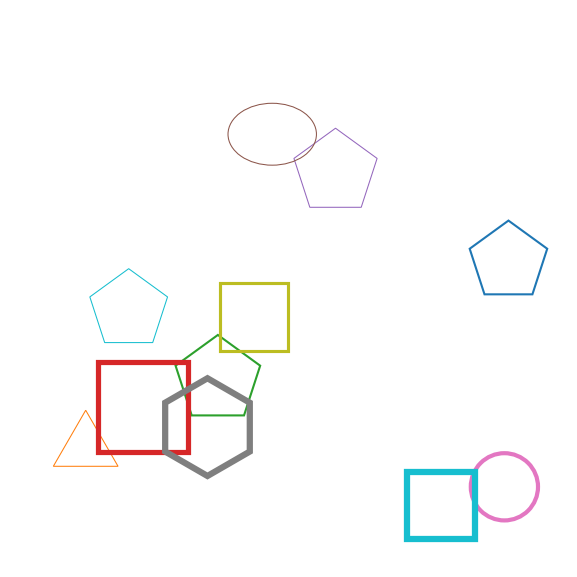[{"shape": "pentagon", "thickness": 1, "radius": 0.35, "center": [0.88, 0.547]}, {"shape": "triangle", "thickness": 0.5, "radius": 0.32, "center": [0.148, 0.224]}, {"shape": "pentagon", "thickness": 1, "radius": 0.39, "center": [0.377, 0.342]}, {"shape": "square", "thickness": 2.5, "radius": 0.39, "center": [0.248, 0.294]}, {"shape": "pentagon", "thickness": 0.5, "radius": 0.38, "center": [0.581, 0.701]}, {"shape": "oval", "thickness": 0.5, "radius": 0.38, "center": [0.471, 0.767]}, {"shape": "circle", "thickness": 2, "radius": 0.29, "center": [0.873, 0.156]}, {"shape": "hexagon", "thickness": 3, "radius": 0.42, "center": [0.359, 0.26]}, {"shape": "square", "thickness": 1.5, "radius": 0.29, "center": [0.44, 0.45]}, {"shape": "pentagon", "thickness": 0.5, "radius": 0.35, "center": [0.223, 0.463]}, {"shape": "square", "thickness": 3, "radius": 0.29, "center": [0.764, 0.124]}]